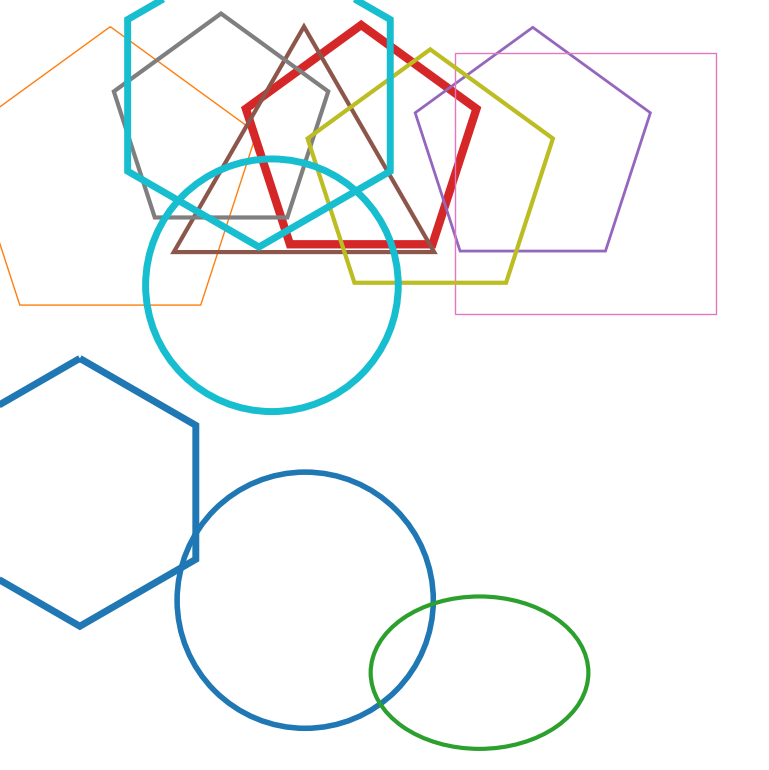[{"shape": "circle", "thickness": 2, "radius": 0.83, "center": [0.396, 0.221]}, {"shape": "hexagon", "thickness": 2.5, "radius": 0.87, "center": [0.104, 0.361]}, {"shape": "pentagon", "thickness": 0.5, "radius": 1.0, "center": [0.143, 0.765]}, {"shape": "oval", "thickness": 1.5, "radius": 0.71, "center": [0.623, 0.126]}, {"shape": "pentagon", "thickness": 3, "radius": 0.79, "center": [0.469, 0.81]}, {"shape": "pentagon", "thickness": 1, "radius": 0.8, "center": [0.692, 0.804]}, {"shape": "triangle", "thickness": 1.5, "radius": 0.98, "center": [0.395, 0.77]}, {"shape": "square", "thickness": 0.5, "radius": 0.85, "center": [0.76, 0.762]}, {"shape": "pentagon", "thickness": 1.5, "radius": 0.73, "center": [0.287, 0.836]}, {"shape": "pentagon", "thickness": 1.5, "radius": 0.84, "center": [0.559, 0.768]}, {"shape": "hexagon", "thickness": 2.5, "radius": 0.98, "center": [0.336, 0.876]}, {"shape": "circle", "thickness": 2.5, "radius": 0.82, "center": [0.353, 0.63]}]